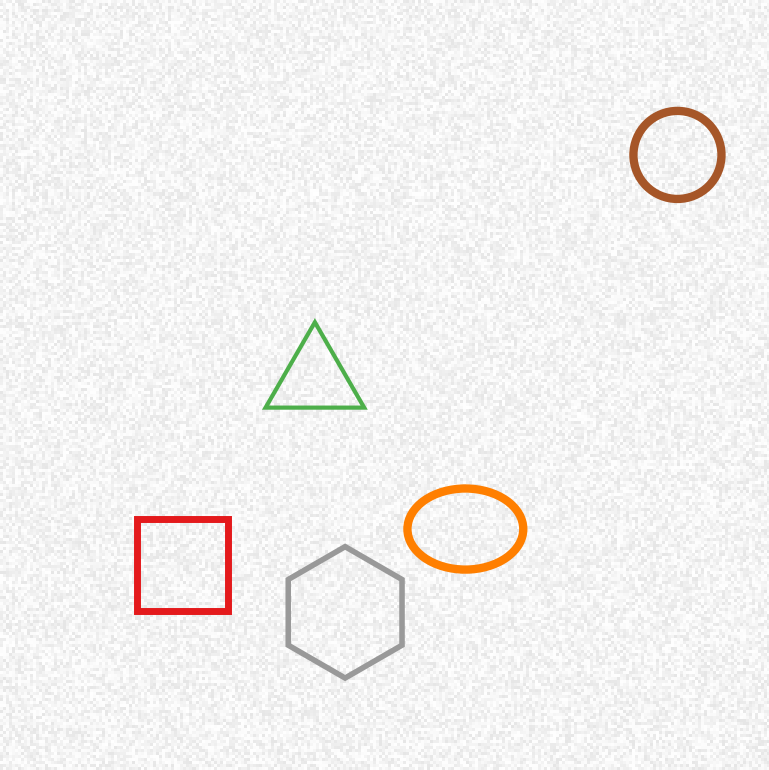[{"shape": "square", "thickness": 2.5, "radius": 0.3, "center": [0.237, 0.266]}, {"shape": "triangle", "thickness": 1.5, "radius": 0.37, "center": [0.409, 0.508]}, {"shape": "oval", "thickness": 3, "radius": 0.38, "center": [0.604, 0.313]}, {"shape": "circle", "thickness": 3, "radius": 0.29, "center": [0.88, 0.799]}, {"shape": "hexagon", "thickness": 2, "radius": 0.43, "center": [0.448, 0.205]}]